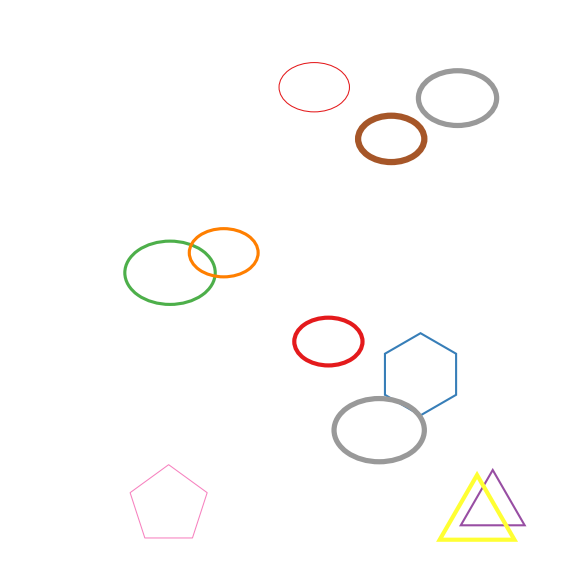[{"shape": "oval", "thickness": 2, "radius": 0.3, "center": [0.569, 0.408]}, {"shape": "oval", "thickness": 0.5, "radius": 0.3, "center": [0.544, 0.848]}, {"shape": "hexagon", "thickness": 1, "radius": 0.36, "center": [0.728, 0.351]}, {"shape": "oval", "thickness": 1.5, "radius": 0.39, "center": [0.294, 0.527]}, {"shape": "triangle", "thickness": 1, "radius": 0.32, "center": [0.853, 0.121]}, {"shape": "oval", "thickness": 1.5, "radius": 0.3, "center": [0.387, 0.561]}, {"shape": "triangle", "thickness": 2, "radius": 0.37, "center": [0.826, 0.102]}, {"shape": "oval", "thickness": 3, "radius": 0.29, "center": [0.677, 0.759]}, {"shape": "pentagon", "thickness": 0.5, "radius": 0.35, "center": [0.292, 0.124]}, {"shape": "oval", "thickness": 2.5, "radius": 0.39, "center": [0.657, 0.254]}, {"shape": "oval", "thickness": 2.5, "radius": 0.34, "center": [0.792, 0.829]}]